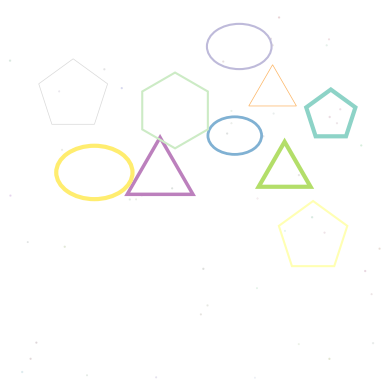[{"shape": "pentagon", "thickness": 3, "radius": 0.34, "center": [0.859, 0.7]}, {"shape": "pentagon", "thickness": 1.5, "radius": 0.47, "center": [0.813, 0.384]}, {"shape": "oval", "thickness": 1.5, "radius": 0.42, "center": [0.621, 0.879]}, {"shape": "oval", "thickness": 2, "radius": 0.35, "center": [0.61, 0.648]}, {"shape": "triangle", "thickness": 0.5, "radius": 0.36, "center": [0.708, 0.76]}, {"shape": "triangle", "thickness": 3, "radius": 0.39, "center": [0.739, 0.554]}, {"shape": "pentagon", "thickness": 0.5, "radius": 0.47, "center": [0.19, 0.753]}, {"shape": "triangle", "thickness": 2.5, "radius": 0.49, "center": [0.416, 0.545]}, {"shape": "hexagon", "thickness": 1.5, "radius": 0.49, "center": [0.455, 0.713]}, {"shape": "oval", "thickness": 3, "radius": 0.5, "center": [0.245, 0.552]}]